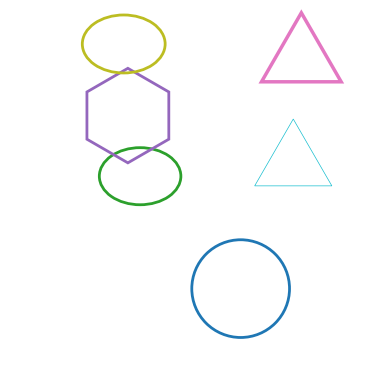[{"shape": "circle", "thickness": 2, "radius": 0.63, "center": [0.625, 0.25]}, {"shape": "oval", "thickness": 2, "radius": 0.53, "center": [0.364, 0.542]}, {"shape": "hexagon", "thickness": 2, "radius": 0.61, "center": [0.332, 0.7]}, {"shape": "triangle", "thickness": 2.5, "radius": 0.6, "center": [0.783, 0.847]}, {"shape": "oval", "thickness": 2, "radius": 0.54, "center": [0.321, 0.886]}, {"shape": "triangle", "thickness": 0.5, "radius": 0.58, "center": [0.762, 0.575]}]